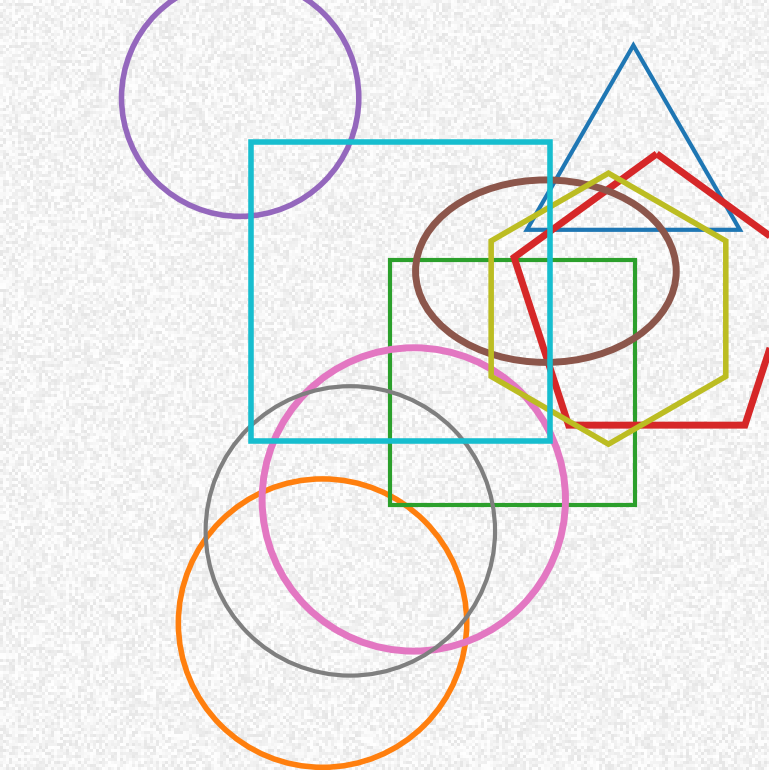[{"shape": "triangle", "thickness": 1.5, "radius": 0.8, "center": [0.823, 0.781]}, {"shape": "circle", "thickness": 2, "radius": 0.94, "center": [0.419, 0.191]}, {"shape": "square", "thickness": 1.5, "radius": 0.79, "center": [0.666, 0.503]}, {"shape": "pentagon", "thickness": 2.5, "radius": 0.97, "center": [0.853, 0.605]}, {"shape": "circle", "thickness": 2, "radius": 0.77, "center": [0.312, 0.873]}, {"shape": "oval", "thickness": 2.5, "radius": 0.85, "center": [0.709, 0.648]}, {"shape": "circle", "thickness": 2.5, "radius": 0.98, "center": [0.537, 0.351]}, {"shape": "circle", "thickness": 1.5, "radius": 0.94, "center": [0.455, 0.311]}, {"shape": "hexagon", "thickness": 2, "radius": 0.88, "center": [0.79, 0.599]}, {"shape": "square", "thickness": 2, "radius": 0.97, "center": [0.52, 0.622]}]